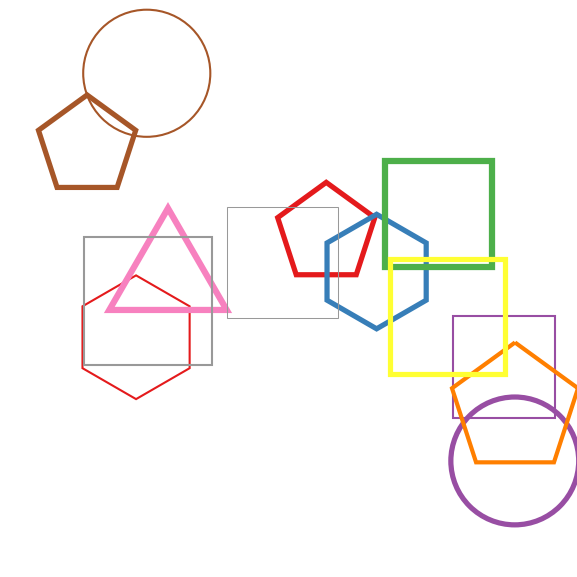[{"shape": "hexagon", "thickness": 1, "radius": 0.54, "center": [0.236, 0.415]}, {"shape": "pentagon", "thickness": 2.5, "radius": 0.44, "center": [0.565, 0.595]}, {"shape": "hexagon", "thickness": 2.5, "radius": 0.5, "center": [0.652, 0.529]}, {"shape": "square", "thickness": 3, "radius": 0.46, "center": [0.76, 0.628]}, {"shape": "square", "thickness": 1, "radius": 0.44, "center": [0.872, 0.364]}, {"shape": "circle", "thickness": 2.5, "radius": 0.55, "center": [0.891, 0.201]}, {"shape": "pentagon", "thickness": 2, "radius": 0.57, "center": [0.892, 0.291]}, {"shape": "square", "thickness": 2.5, "radius": 0.5, "center": [0.776, 0.451]}, {"shape": "circle", "thickness": 1, "radius": 0.55, "center": [0.254, 0.872]}, {"shape": "pentagon", "thickness": 2.5, "radius": 0.44, "center": [0.151, 0.746]}, {"shape": "triangle", "thickness": 3, "radius": 0.59, "center": [0.291, 0.521]}, {"shape": "square", "thickness": 1, "radius": 0.56, "center": [0.256, 0.478]}, {"shape": "square", "thickness": 0.5, "radius": 0.48, "center": [0.489, 0.545]}]